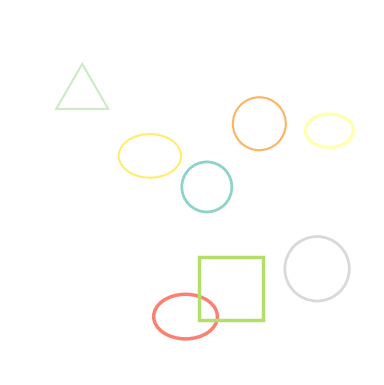[{"shape": "circle", "thickness": 2, "radius": 0.32, "center": [0.537, 0.514]}, {"shape": "oval", "thickness": 2.5, "radius": 0.31, "center": [0.855, 0.66]}, {"shape": "oval", "thickness": 2.5, "radius": 0.41, "center": [0.482, 0.178]}, {"shape": "circle", "thickness": 1.5, "radius": 0.34, "center": [0.674, 0.679]}, {"shape": "square", "thickness": 2.5, "radius": 0.41, "center": [0.599, 0.25]}, {"shape": "circle", "thickness": 2, "radius": 0.42, "center": [0.824, 0.302]}, {"shape": "triangle", "thickness": 1.5, "radius": 0.39, "center": [0.214, 0.756]}, {"shape": "oval", "thickness": 1.5, "radius": 0.4, "center": [0.389, 0.595]}]